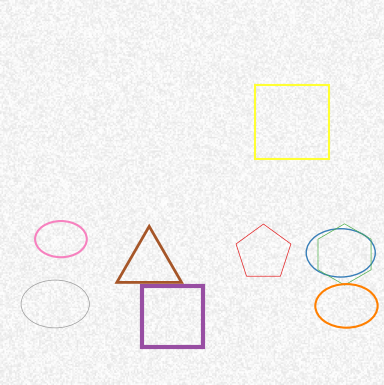[{"shape": "pentagon", "thickness": 0.5, "radius": 0.37, "center": [0.684, 0.343]}, {"shape": "oval", "thickness": 1, "radius": 0.45, "center": [0.885, 0.343]}, {"shape": "hexagon", "thickness": 0.5, "radius": 0.4, "center": [0.895, 0.339]}, {"shape": "square", "thickness": 3, "radius": 0.4, "center": [0.448, 0.178]}, {"shape": "oval", "thickness": 1.5, "radius": 0.4, "center": [0.9, 0.206]}, {"shape": "square", "thickness": 1.5, "radius": 0.48, "center": [0.759, 0.684]}, {"shape": "triangle", "thickness": 2, "radius": 0.49, "center": [0.388, 0.315]}, {"shape": "oval", "thickness": 1.5, "radius": 0.34, "center": [0.158, 0.379]}, {"shape": "oval", "thickness": 0.5, "radius": 0.44, "center": [0.143, 0.21]}]